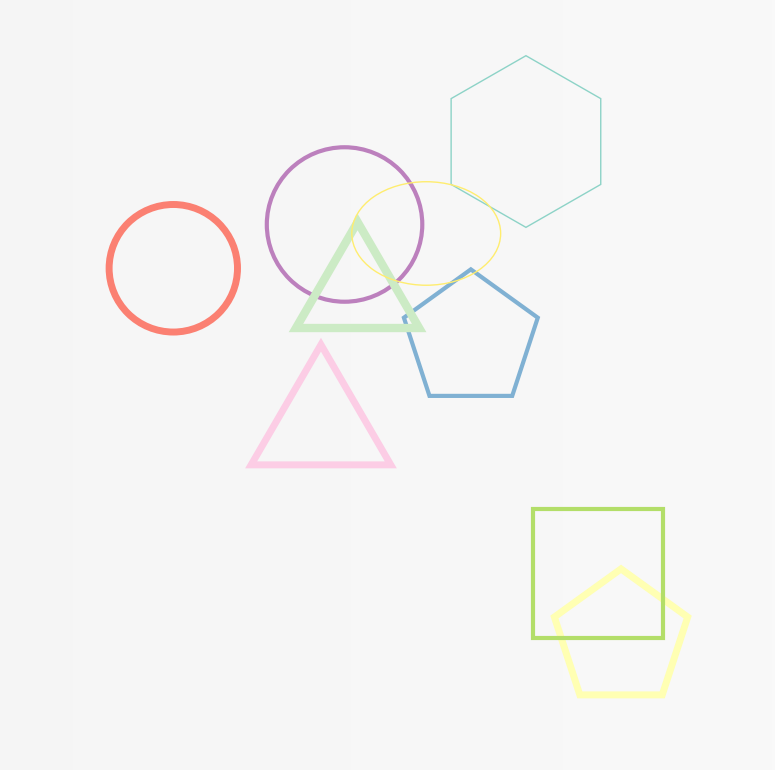[{"shape": "hexagon", "thickness": 0.5, "radius": 0.56, "center": [0.679, 0.816]}, {"shape": "pentagon", "thickness": 2.5, "radius": 0.45, "center": [0.801, 0.171]}, {"shape": "circle", "thickness": 2.5, "radius": 0.41, "center": [0.224, 0.652]}, {"shape": "pentagon", "thickness": 1.5, "radius": 0.45, "center": [0.608, 0.559]}, {"shape": "square", "thickness": 1.5, "radius": 0.42, "center": [0.771, 0.256]}, {"shape": "triangle", "thickness": 2.5, "radius": 0.52, "center": [0.414, 0.448]}, {"shape": "circle", "thickness": 1.5, "radius": 0.5, "center": [0.445, 0.708]}, {"shape": "triangle", "thickness": 3, "radius": 0.46, "center": [0.461, 0.62]}, {"shape": "oval", "thickness": 0.5, "radius": 0.48, "center": [0.55, 0.697]}]